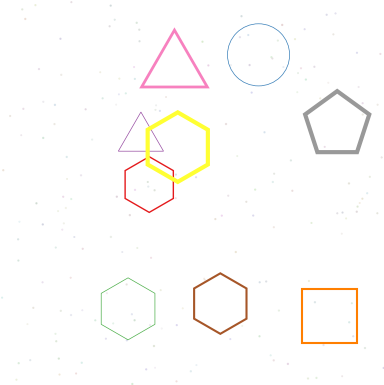[{"shape": "hexagon", "thickness": 1, "radius": 0.36, "center": [0.388, 0.521]}, {"shape": "circle", "thickness": 0.5, "radius": 0.4, "center": [0.672, 0.858]}, {"shape": "hexagon", "thickness": 0.5, "radius": 0.4, "center": [0.333, 0.198]}, {"shape": "triangle", "thickness": 0.5, "radius": 0.34, "center": [0.366, 0.641]}, {"shape": "square", "thickness": 1.5, "radius": 0.35, "center": [0.856, 0.18]}, {"shape": "hexagon", "thickness": 3, "radius": 0.45, "center": [0.462, 0.618]}, {"shape": "hexagon", "thickness": 1.5, "radius": 0.39, "center": [0.572, 0.211]}, {"shape": "triangle", "thickness": 2, "radius": 0.49, "center": [0.453, 0.823]}, {"shape": "pentagon", "thickness": 3, "radius": 0.44, "center": [0.876, 0.676]}]